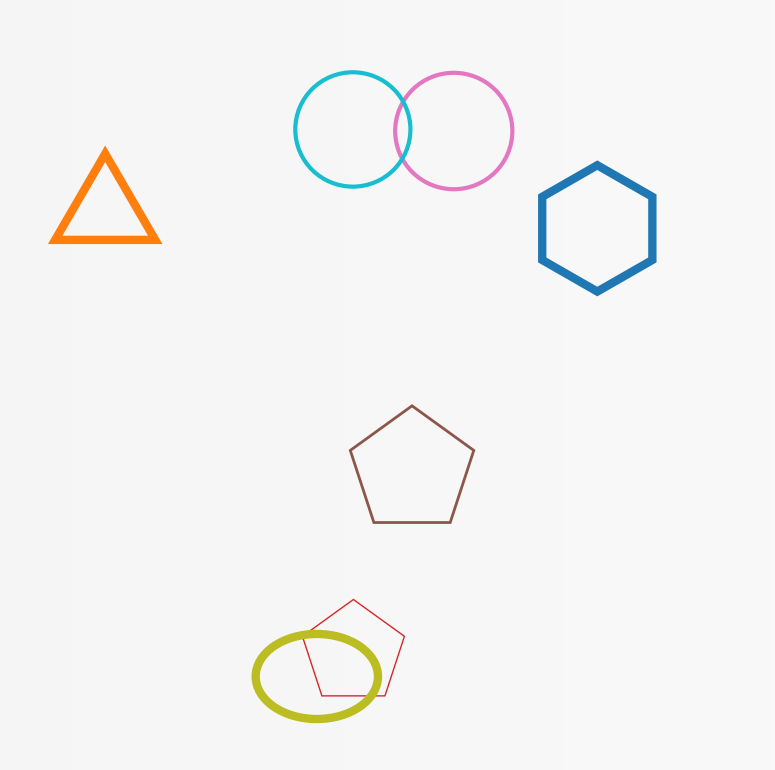[{"shape": "hexagon", "thickness": 3, "radius": 0.41, "center": [0.771, 0.703]}, {"shape": "triangle", "thickness": 3, "radius": 0.37, "center": [0.136, 0.726]}, {"shape": "pentagon", "thickness": 0.5, "radius": 0.35, "center": [0.456, 0.152]}, {"shape": "pentagon", "thickness": 1, "radius": 0.42, "center": [0.532, 0.389]}, {"shape": "circle", "thickness": 1.5, "radius": 0.38, "center": [0.586, 0.83]}, {"shape": "oval", "thickness": 3, "radius": 0.39, "center": [0.409, 0.121]}, {"shape": "circle", "thickness": 1.5, "radius": 0.37, "center": [0.455, 0.832]}]